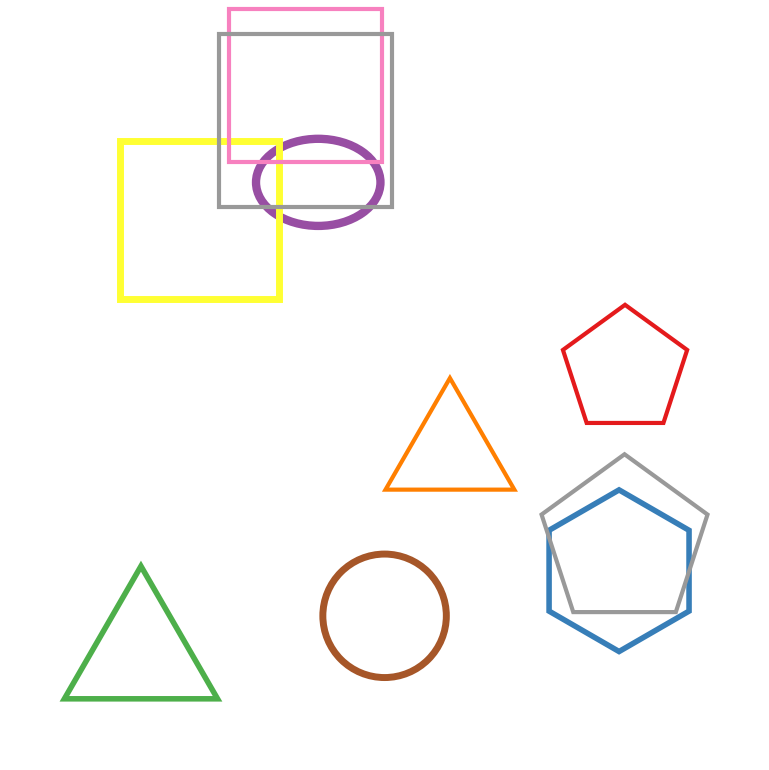[{"shape": "pentagon", "thickness": 1.5, "radius": 0.42, "center": [0.812, 0.519]}, {"shape": "hexagon", "thickness": 2, "radius": 0.52, "center": [0.804, 0.259]}, {"shape": "triangle", "thickness": 2, "radius": 0.57, "center": [0.183, 0.15]}, {"shape": "oval", "thickness": 3, "radius": 0.4, "center": [0.413, 0.763]}, {"shape": "triangle", "thickness": 1.5, "radius": 0.48, "center": [0.584, 0.412]}, {"shape": "square", "thickness": 2.5, "radius": 0.51, "center": [0.259, 0.714]}, {"shape": "circle", "thickness": 2.5, "radius": 0.4, "center": [0.499, 0.2]}, {"shape": "square", "thickness": 1.5, "radius": 0.49, "center": [0.397, 0.889]}, {"shape": "square", "thickness": 1.5, "radius": 0.56, "center": [0.396, 0.843]}, {"shape": "pentagon", "thickness": 1.5, "radius": 0.57, "center": [0.811, 0.297]}]